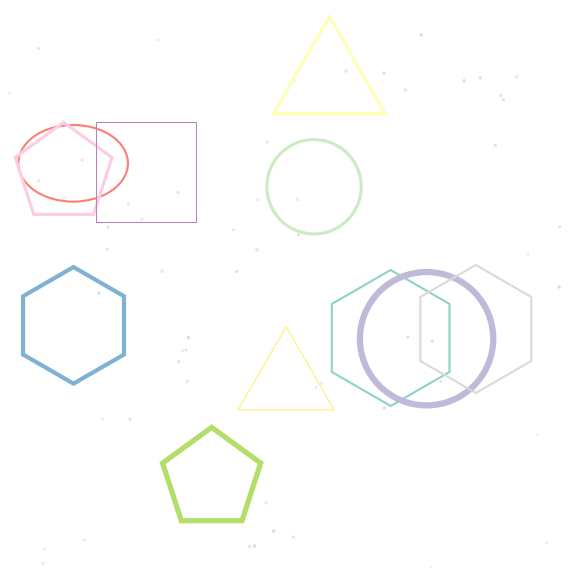[{"shape": "hexagon", "thickness": 1, "radius": 0.59, "center": [0.676, 0.414]}, {"shape": "triangle", "thickness": 1.5, "radius": 0.56, "center": [0.57, 0.858]}, {"shape": "circle", "thickness": 3, "radius": 0.58, "center": [0.739, 0.413]}, {"shape": "oval", "thickness": 1, "radius": 0.47, "center": [0.127, 0.716]}, {"shape": "hexagon", "thickness": 2, "radius": 0.5, "center": [0.127, 0.436]}, {"shape": "pentagon", "thickness": 2.5, "radius": 0.45, "center": [0.366, 0.17]}, {"shape": "pentagon", "thickness": 1.5, "radius": 0.44, "center": [0.11, 0.699]}, {"shape": "hexagon", "thickness": 1, "radius": 0.55, "center": [0.824, 0.429]}, {"shape": "square", "thickness": 0.5, "radius": 0.43, "center": [0.252, 0.702]}, {"shape": "circle", "thickness": 1.5, "radius": 0.41, "center": [0.544, 0.676]}, {"shape": "triangle", "thickness": 0.5, "radius": 0.48, "center": [0.495, 0.338]}]